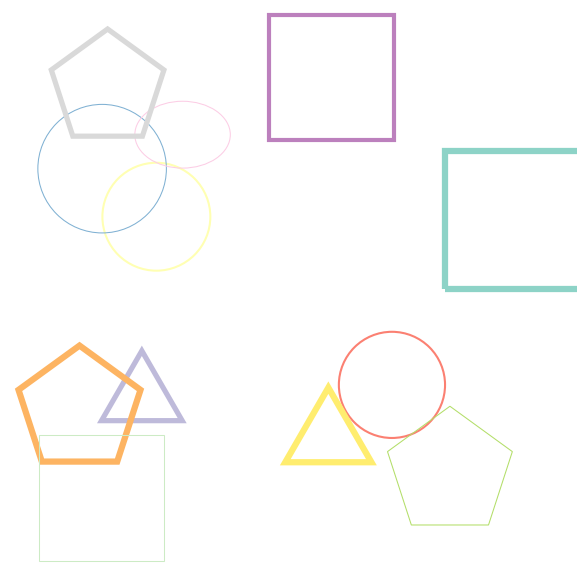[{"shape": "square", "thickness": 3, "radius": 0.6, "center": [0.89, 0.618]}, {"shape": "circle", "thickness": 1, "radius": 0.47, "center": [0.271, 0.624]}, {"shape": "triangle", "thickness": 2.5, "radius": 0.4, "center": [0.246, 0.311]}, {"shape": "circle", "thickness": 1, "radius": 0.46, "center": [0.679, 0.333]}, {"shape": "circle", "thickness": 0.5, "radius": 0.56, "center": [0.177, 0.707]}, {"shape": "pentagon", "thickness": 3, "radius": 0.56, "center": [0.138, 0.29]}, {"shape": "pentagon", "thickness": 0.5, "radius": 0.57, "center": [0.779, 0.182]}, {"shape": "oval", "thickness": 0.5, "radius": 0.41, "center": [0.316, 0.766]}, {"shape": "pentagon", "thickness": 2.5, "radius": 0.51, "center": [0.186, 0.846]}, {"shape": "square", "thickness": 2, "radius": 0.54, "center": [0.574, 0.865]}, {"shape": "square", "thickness": 0.5, "radius": 0.54, "center": [0.176, 0.137]}, {"shape": "triangle", "thickness": 3, "radius": 0.43, "center": [0.569, 0.242]}]